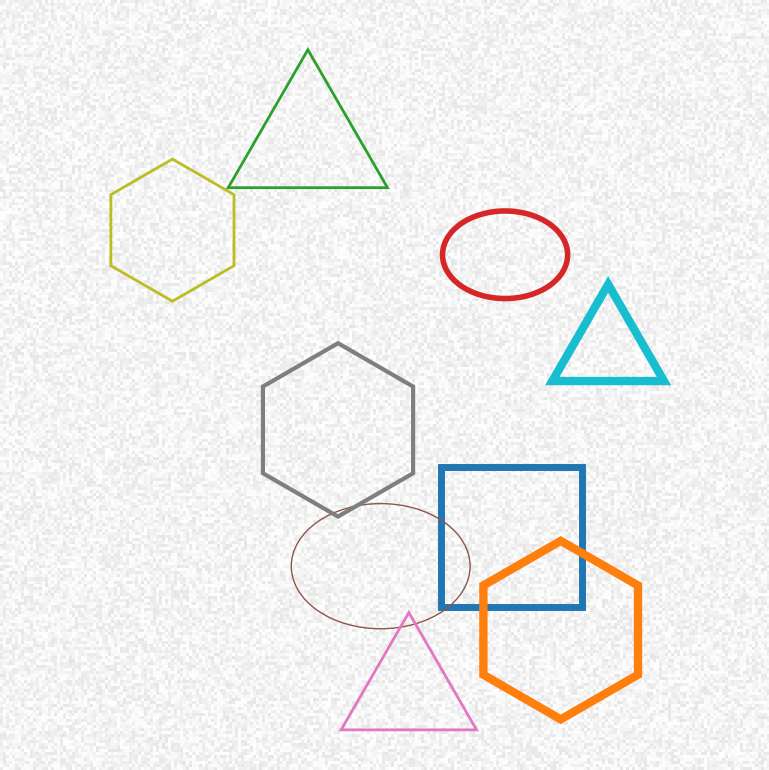[{"shape": "square", "thickness": 2.5, "radius": 0.46, "center": [0.665, 0.303]}, {"shape": "hexagon", "thickness": 3, "radius": 0.58, "center": [0.728, 0.182]}, {"shape": "triangle", "thickness": 1, "radius": 0.6, "center": [0.4, 0.816]}, {"shape": "oval", "thickness": 2, "radius": 0.41, "center": [0.656, 0.669]}, {"shape": "oval", "thickness": 0.5, "radius": 0.58, "center": [0.494, 0.265]}, {"shape": "triangle", "thickness": 1, "radius": 0.51, "center": [0.531, 0.103]}, {"shape": "hexagon", "thickness": 1.5, "radius": 0.56, "center": [0.439, 0.442]}, {"shape": "hexagon", "thickness": 1, "radius": 0.46, "center": [0.224, 0.701]}, {"shape": "triangle", "thickness": 3, "radius": 0.42, "center": [0.79, 0.547]}]